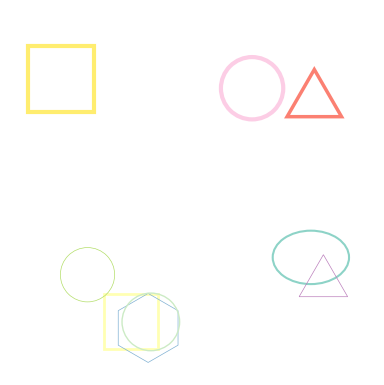[{"shape": "oval", "thickness": 1.5, "radius": 0.5, "center": [0.807, 0.331]}, {"shape": "square", "thickness": 2, "radius": 0.35, "center": [0.34, 0.165]}, {"shape": "triangle", "thickness": 2.5, "radius": 0.41, "center": [0.816, 0.738]}, {"shape": "hexagon", "thickness": 0.5, "radius": 0.45, "center": [0.385, 0.148]}, {"shape": "circle", "thickness": 0.5, "radius": 0.35, "center": [0.227, 0.286]}, {"shape": "circle", "thickness": 3, "radius": 0.4, "center": [0.655, 0.771]}, {"shape": "triangle", "thickness": 0.5, "radius": 0.36, "center": [0.84, 0.266]}, {"shape": "circle", "thickness": 1, "radius": 0.37, "center": [0.392, 0.164]}, {"shape": "square", "thickness": 3, "radius": 0.43, "center": [0.159, 0.794]}]